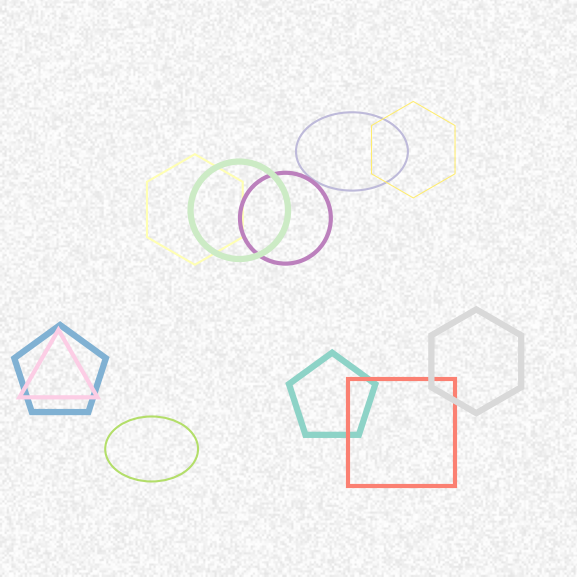[{"shape": "pentagon", "thickness": 3, "radius": 0.39, "center": [0.575, 0.31]}, {"shape": "hexagon", "thickness": 1, "radius": 0.48, "center": [0.337, 0.636]}, {"shape": "oval", "thickness": 1, "radius": 0.48, "center": [0.609, 0.737]}, {"shape": "square", "thickness": 2, "radius": 0.46, "center": [0.695, 0.25]}, {"shape": "pentagon", "thickness": 3, "radius": 0.42, "center": [0.104, 0.353]}, {"shape": "oval", "thickness": 1, "radius": 0.4, "center": [0.263, 0.222]}, {"shape": "triangle", "thickness": 2, "radius": 0.39, "center": [0.101, 0.35]}, {"shape": "hexagon", "thickness": 3, "radius": 0.45, "center": [0.825, 0.374]}, {"shape": "circle", "thickness": 2, "radius": 0.39, "center": [0.494, 0.621]}, {"shape": "circle", "thickness": 3, "radius": 0.42, "center": [0.414, 0.635]}, {"shape": "hexagon", "thickness": 0.5, "radius": 0.42, "center": [0.716, 0.74]}]